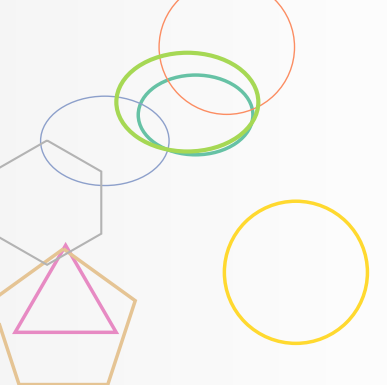[{"shape": "oval", "thickness": 2.5, "radius": 0.74, "center": [0.505, 0.701]}, {"shape": "circle", "thickness": 1, "radius": 0.87, "center": [0.585, 0.878]}, {"shape": "oval", "thickness": 1, "radius": 0.83, "center": [0.271, 0.634]}, {"shape": "triangle", "thickness": 2.5, "radius": 0.75, "center": [0.169, 0.212]}, {"shape": "oval", "thickness": 3, "radius": 0.92, "center": [0.483, 0.735]}, {"shape": "circle", "thickness": 2.5, "radius": 0.92, "center": [0.764, 0.293]}, {"shape": "pentagon", "thickness": 2.5, "radius": 0.97, "center": [0.164, 0.159]}, {"shape": "hexagon", "thickness": 1.5, "radius": 0.81, "center": [0.122, 0.474]}]